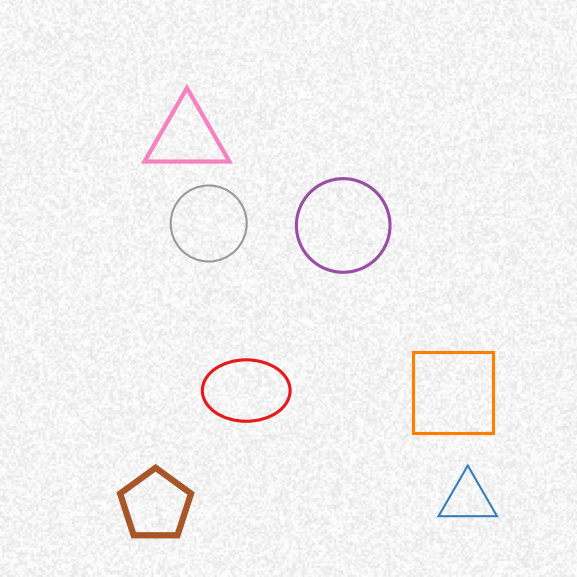[{"shape": "oval", "thickness": 1.5, "radius": 0.38, "center": [0.426, 0.323]}, {"shape": "triangle", "thickness": 1, "radius": 0.29, "center": [0.81, 0.135]}, {"shape": "circle", "thickness": 1.5, "radius": 0.41, "center": [0.594, 0.609]}, {"shape": "square", "thickness": 1.5, "radius": 0.35, "center": [0.784, 0.319]}, {"shape": "pentagon", "thickness": 3, "radius": 0.32, "center": [0.269, 0.124]}, {"shape": "triangle", "thickness": 2, "radius": 0.42, "center": [0.324, 0.762]}, {"shape": "circle", "thickness": 1, "radius": 0.33, "center": [0.361, 0.612]}]